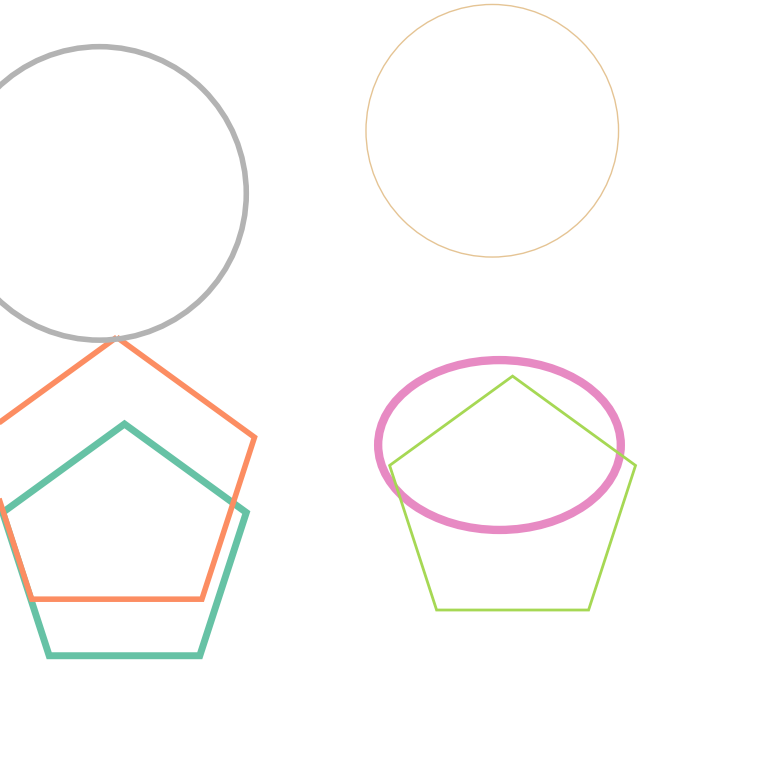[{"shape": "pentagon", "thickness": 2.5, "radius": 0.83, "center": [0.162, 0.283]}, {"shape": "pentagon", "thickness": 2, "radius": 0.94, "center": [0.152, 0.374]}, {"shape": "oval", "thickness": 3, "radius": 0.79, "center": [0.649, 0.422]}, {"shape": "pentagon", "thickness": 1, "radius": 0.84, "center": [0.666, 0.344]}, {"shape": "circle", "thickness": 0.5, "radius": 0.82, "center": [0.639, 0.83]}, {"shape": "circle", "thickness": 2, "radius": 0.95, "center": [0.129, 0.749]}]